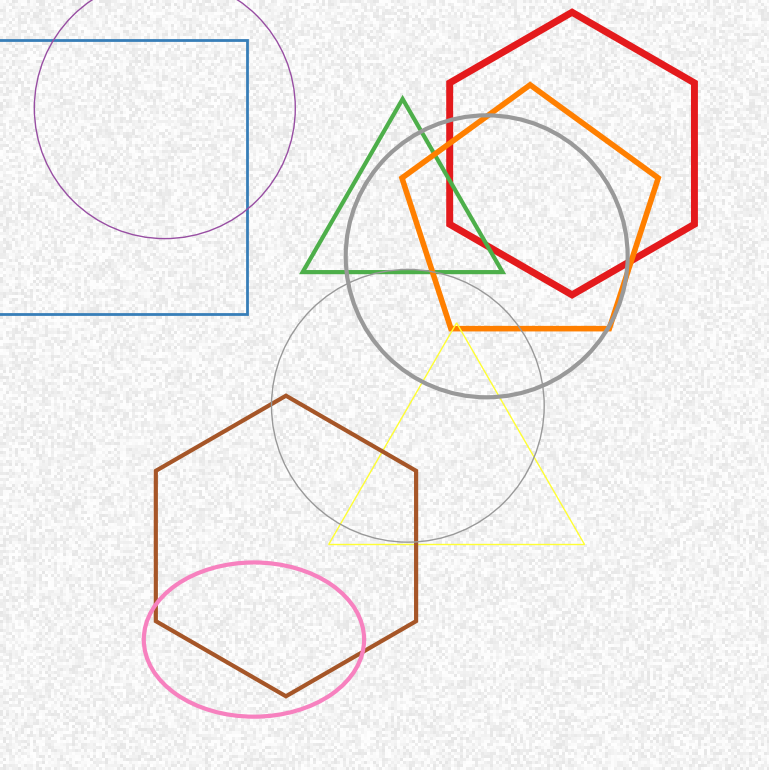[{"shape": "hexagon", "thickness": 2.5, "radius": 0.92, "center": [0.743, 0.801]}, {"shape": "square", "thickness": 1, "radius": 0.89, "center": [0.142, 0.77]}, {"shape": "triangle", "thickness": 1.5, "radius": 0.75, "center": [0.523, 0.722]}, {"shape": "circle", "thickness": 0.5, "radius": 0.85, "center": [0.214, 0.86]}, {"shape": "pentagon", "thickness": 2, "radius": 0.87, "center": [0.688, 0.715]}, {"shape": "triangle", "thickness": 0.5, "radius": 0.96, "center": [0.593, 0.389]}, {"shape": "hexagon", "thickness": 1.5, "radius": 0.98, "center": [0.371, 0.291]}, {"shape": "oval", "thickness": 1.5, "radius": 0.72, "center": [0.33, 0.169]}, {"shape": "circle", "thickness": 0.5, "radius": 0.89, "center": [0.53, 0.473]}, {"shape": "circle", "thickness": 1.5, "radius": 0.92, "center": [0.632, 0.667]}]